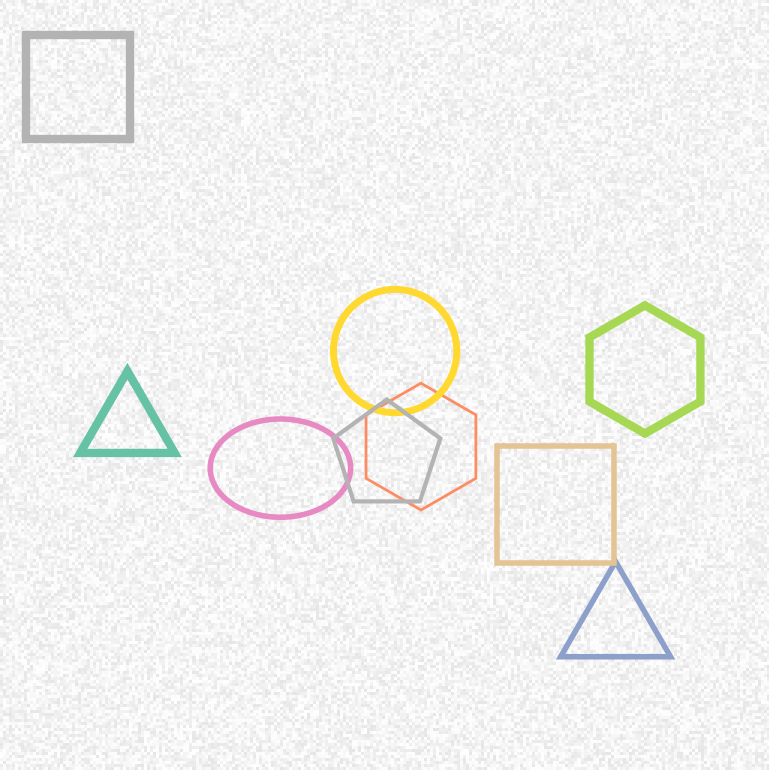[{"shape": "triangle", "thickness": 3, "radius": 0.35, "center": [0.166, 0.447]}, {"shape": "hexagon", "thickness": 1, "radius": 0.41, "center": [0.547, 0.42]}, {"shape": "triangle", "thickness": 2, "radius": 0.41, "center": [0.799, 0.188]}, {"shape": "oval", "thickness": 2, "radius": 0.46, "center": [0.364, 0.392]}, {"shape": "hexagon", "thickness": 3, "radius": 0.42, "center": [0.838, 0.52]}, {"shape": "circle", "thickness": 2.5, "radius": 0.4, "center": [0.513, 0.544]}, {"shape": "square", "thickness": 2, "radius": 0.38, "center": [0.722, 0.345]}, {"shape": "pentagon", "thickness": 1.5, "radius": 0.37, "center": [0.502, 0.408]}, {"shape": "square", "thickness": 3, "radius": 0.34, "center": [0.101, 0.887]}]